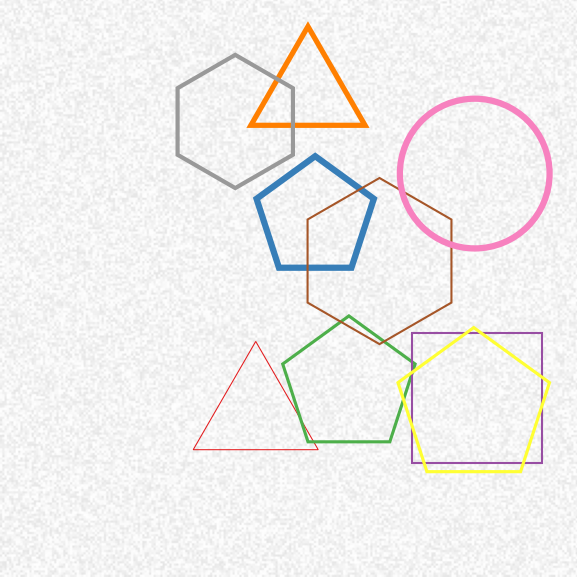[{"shape": "triangle", "thickness": 0.5, "radius": 0.62, "center": [0.443, 0.283]}, {"shape": "pentagon", "thickness": 3, "radius": 0.53, "center": [0.546, 0.622]}, {"shape": "pentagon", "thickness": 1.5, "radius": 0.6, "center": [0.604, 0.332]}, {"shape": "square", "thickness": 1, "radius": 0.56, "center": [0.826, 0.31]}, {"shape": "triangle", "thickness": 2.5, "radius": 0.57, "center": [0.533, 0.839]}, {"shape": "pentagon", "thickness": 1.5, "radius": 0.69, "center": [0.82, 0.294]}, {"shape": "hexagon", "thickness": 1, "radius": 0.72, "center": [0.657, 0.547]}, {"shape": "circle", "thickness": 3, "radius": 0.65, "center": [0.822, 0.699]}, {"shape": "hexagon", "thickness": 2, "radius": 0.58, "center": [0.407, 0.789]}]